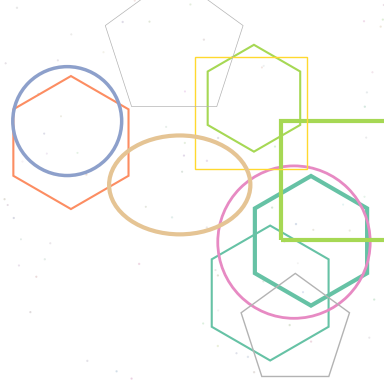[{"shape": "hexagon", "thickness": 3, "radius": 0.84, "center": [0.808, 0.375]}, {"shape": "hexagon", "thickness": 1.5, "radius": 0.88, "center": [0.702, 0.239]}, {"shape": "hexagon", "thickness": 1.5, "radius": 0.86, "center": [0.184, 0.63]}, {"shape": "circle", "thickness": 2.5, "radius": 0.71, "center": [0.175, 0.685]}, {"shape": "circle", "thickness": 2, "radius": 0.99, "center": [0.764, 0.371]}, {"shape": "hexagon", "thickness": 1.5, "radius": 0.69, "center": [0.66, 0.745]}, {"shape": "square", "thickness": 3, "radius": 0.77, "center": [0.884, 0.531]}, {"shape": "square", "thickness": 1, "radius": 0.72, "center": [0.652, 0.706]}, {"shape": "oval", "thickness": 3, "radius": 0.92, "center": [0.467, 0.52]}, {"shape": "pentagon", "thickness": 1, "radius": 0.74, "center": [0.767, 0.142]}, {"shape": "pentagon", "thickness": 0.5, "radius": 0.94, "center": [0.452, 0.875]}]